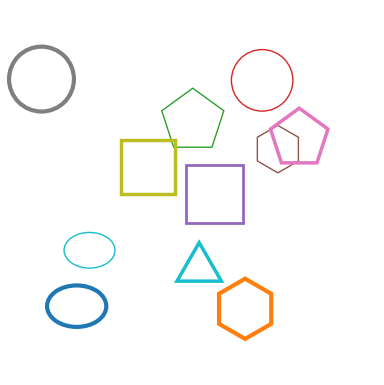[{"shape": "oval", "thickness": 3, "radius": 0.38, "center": [0.199, 0.205]}, {"shape": "hexagon", "thickness": 3, "radius": 0.39, "center": [0.637, 0.198]}, {"shape": "pentagon", "thickness": 1, "radius": 0.42, "center": [0.501, 0.686]}, {"shape": "circle", "thickness": 1, "radius": 0.4, "center": [0.681, 0.791]}, {"shape": "square", "thickness": 2, "radius": 0.37, "center": [0.558, 0.496]}, {"shape": "hexagon", "thickness": 1, "radius": 0.31, "center": [0.722, 0.613]}, {"shape": "pentagon", "thickness": 2.5, "radius": 0.39, "center": [0.777, 0.64]}, {"shape": "circle", "thickness": 3, "radius": 0.42, "center": [0.108, 0.795]}, {"shape": "square", "thickness": 2.5, "radius": 0.35, "center": [0.385, 0.567]}, {"shape": "oval", "thickness": 1, "radius": 0.33, "center": [0.232, 0.35]}, {"shape": "triangle", "thickness": 2.5, "radius": 0.33, "center": [0.517, 0.303]}]